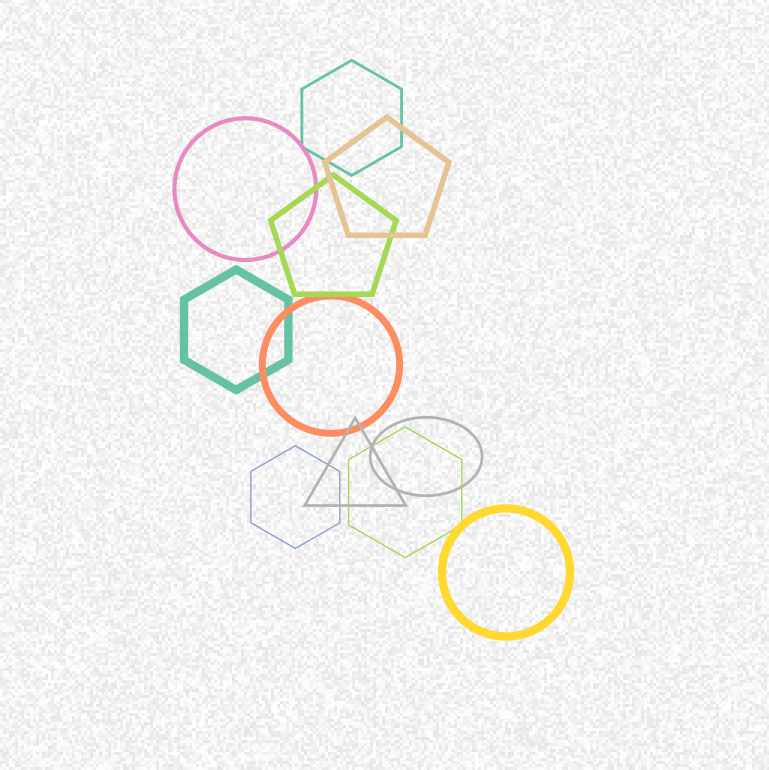[{"shape": "hexagon", "thickness": 3, "radius": 0.39, "center": [0.307, 0.572]}, {"shape": "hexagon", "thickness": 1, "radius": 0.37, "center": [0.457, 0.847]}, {"shape": "circle", "thickness": 2.5, "radius": 0.45, "center": [0.43, 0.526]}, {"shape": "hexagon", "thickness": 0.5, "radius": 0.33, "center": [0.384, 0.354]}, {"shape": "circle", "thickness": 1.5, "radius": 0.46, "center": [0.319, 0.754]}, {"shape": "hexagon", "thickness": 0.5, "radius": 0.42, "center": [0.526, 0.361]}, {"shape": "pentagon", "thickness": 2, "radius": 0.43, "center": [0.433, 0.687]}, {"shape": "circle", "thickness": 3, "radius": 0.42, "center": [0.657, 0.257]}, {"shape": "pentagon", "thickness": 2, "radius": 0.42, "center": [0.502, 0.763]}, {"shape": "oval", "thickness": 1, "radius": 0.36, "center": [0.553, 0.407]}, {"shape": "triangle", "thickness": 1, "radius": 0.38, "center": [0.461, 0.381]}]